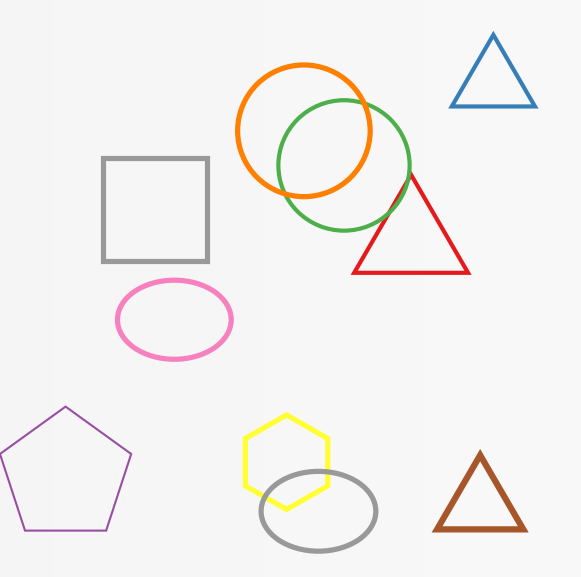[{"shape": "triangle", "thickness": 2, "radius": 0.57, "center": [0.707, 0.583]}, {"shape": "triangle", "thickness": 2, "radius": 0.41, "center": [0.849, 0.856]}, {"shape": "circle", "thickness": 2, "radius": 0.56, "center": [0.592, 0.713]}, {"shape": "pentagon", "thickness": 1, "radius": 0.59, "center": [0.113, 0.176]}, {"shape": "circle", "thickness": 2.5, "radius": 0.57, "center": [0.523, 0.773]}, {"shape": "hexagon", "thickness": 2.5, "radius": 0.41, "center": [0.493, 0.199]}, {"shape": "triangle", "thickness": 3, "radius": 0.43, "center": [0.826, 0.125]}, {"shape": "oval", "thickness": 2.5, "radius": 0.49, "center": [0.3, 0.446]}, {"shape": "oval", "thickness": 2.5, "radius": 0.49, "center": [0.548, 0.114]}, {"shape": "square", "thickness": 2.5, "radius": 0.45, "center": [0.267, 0.636]}]